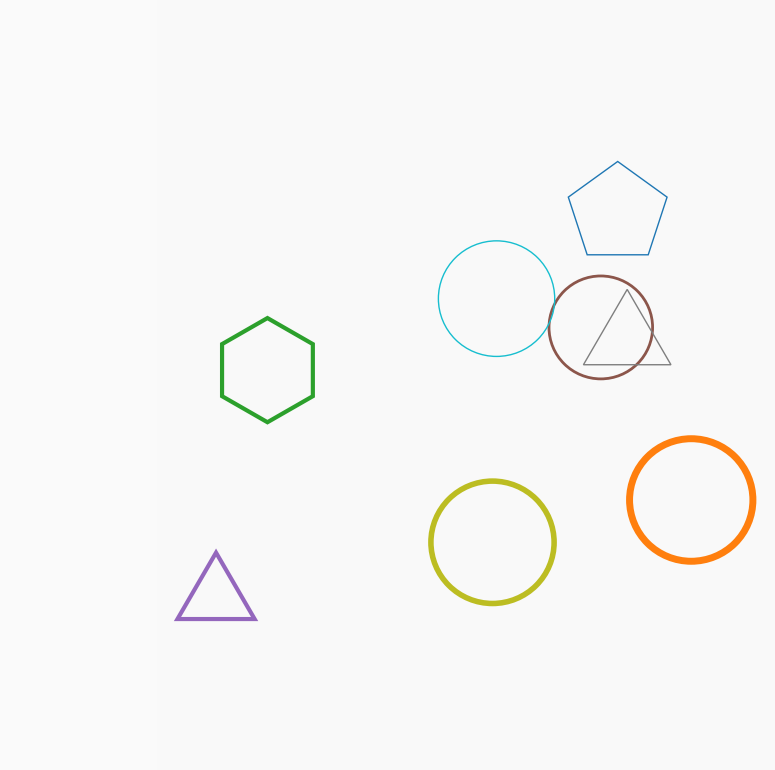[{"shape": "pentagon", "thickness": 0.5, "radius": 0.33, "center": [0.797, 0.723]}, {"shape": "circle", "thickness": 2.5, "radius": 0.4, "center": [0.892, 0.351]}, {"shape": "hexagon", "thickness": 1.5, "radius": 0.34, "center": [0.345, 0.519]}, {"shape": "triangle", "thickness": 1.5, "radius": 0.29, "center": [0.279, 0.225]}, {"shape": "circle", "thickness": 1, "radius": 0.33, "center": [0.775, 0.575]}, {"shape": "triangle", "thickness": 0.5, "radius": 0.33, "center": [0.809, 0.559]}, {"shape": "circle", "thickness": 2, "radius": 0.4, "center": [0.635, 0.296]}, {"shape": "circle", "thickness": 0.5, "radius": 0.38, "center": [0.641, 0.612]}]